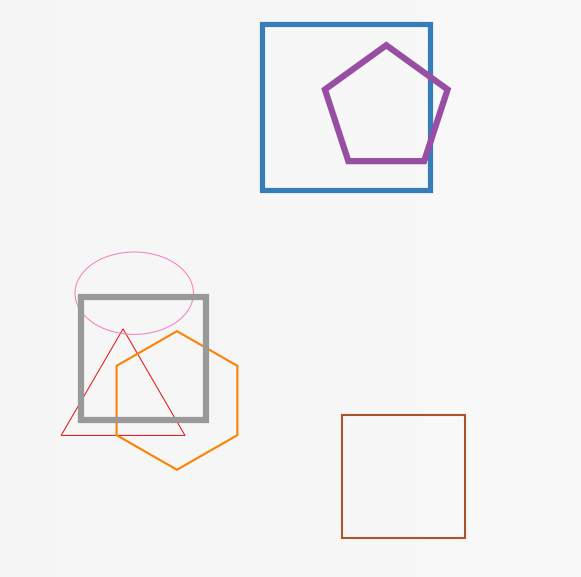[{"shape": "triangle", "thickness": 0.5, "radius": 0.62, "center": [0.212, 0.307]}, {"shape": "square", "thickness": 2.5, "radius": 0.72, "center": [0.595, 0.814]}, {"shape": "pentagon", "thickness": 3, "radius": 0.55, "center": [0.665, 0.81]}, {"shape": "hexagon", "thickness": 1, "radius": 0.6, "center": [0.304, 0.306]}, {"shape": "square", "thickness": 1, "radius": 0.53, "center": [0.694, 0.174]}, {"shape": "oval", "thickness": 0.5, "radius": 0.51, "center": [0.231, 0.491]}, {"shape": "square", "thickness": 3, "radius": 0.54, "center": [0.247, 0.379]}]